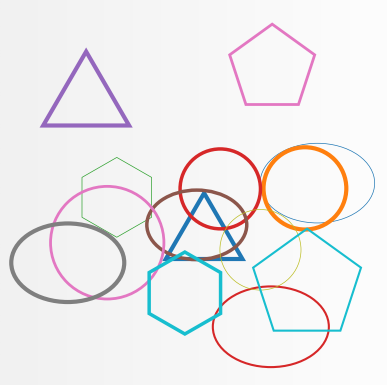[{"shape": "oval", "thickness": 0.5, "radius": 0.74, "center": [0.819, 0.524]}, {"shape": "triangle", "thickness": 3, "radius": 0.57, "center": [0.527, 0.384]}, {"shape": "circle", "thickness": 3, "radius": 0.53, "center": [0.787, 0.511]}, {"shape": "hexagon", "thickness": 0.5, "radius": 0.52, "center": [0.301, 0.487]}, {"shape": "circle", "thickness": 2.5, "radius": 0.52, "center": [0.568, 0.509]}, {"shape": "oval", "thickness": 1.5, "radius": 0.75, "center": [0.699, 0.151]}, {"shape": "triangle", "thickness": 3, "radius": 0.64, "center": [0.222, 0.738]}, {"shape": "oval", "thickness": 2.5, "radius": 0.64, "center": [0.508, 0.416]}, {"shape": "pentagon", "thickness": 2, "radius": 0.58, "center": [0.702, 0.822]}, {"shape": "circle", "thickness": 2, "radius": 0.73, "center": [0.277, 0.37]}, {"shape": "oval", "thickness": 3, "radius": 0.73, "center": [0.175, 0.318]}, {"shape": "circle", "thickness": 0.5, "radius": 0.52, "center": [0.672, 0.351]}, {"shape": "hexagon", "thickness": 2.5, "radius": 0.53, "center": [0.477, 0.239]}, {"shape": "pentagon", "thickness": 1.5, "radius": 0.73, "center": [0.792, 0.26]}]